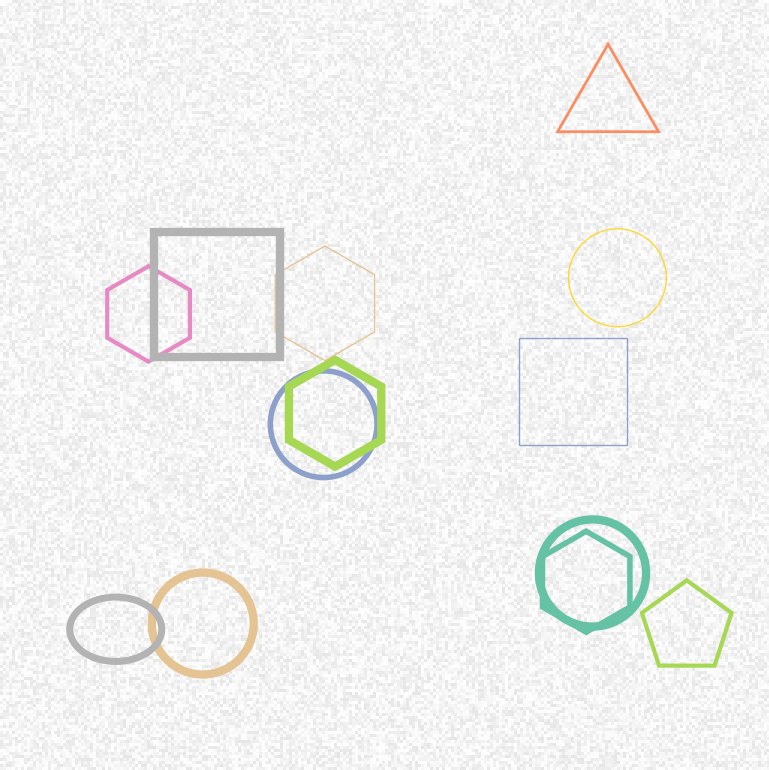[{"shape": "hexagon", "thickness": 2, "radius": 0.33, "center": [0.761, 0.245]}, {"shape": "circle", "thickness": 3, "radius": 0.35, "center": [0.769, 0.256]}, {"shape": "triangle", "thickness": 1, "radius": 0.38, "center": [0.79, 0.867]}, {"shape": "square", "thickness": 0.5, "radius": 0.35, "center": [0.744, 0.492]}, {"shape": "circle", "thickness": 2, "radius": 0.35, "center": [0.42, 0.449]}, {"shape": "hexagon", "thickness": 1.5, "radius": 0.31, "center": [0.193, 0.592]}, {"shape": "pentagon", "thickness": 1.5, "radius": 0.31, "center": [0.892, 0.185]}, {"shape": "hexagon", "thickness": 3, "radius": 0.35, "center": [0.435, 0.463]}, {"shape": "circle", "thickness": 0.5, "radius": 0.32, "center": [0.802, 0.639]}, {"shape": "hexagon", "thickness": 0.5, "radius": 0.37, "center": [0.422, 0.606]}, {"shape": "circle", "thickness": 3, "radius": 0.33, "center": [0.263, 0.19]}, {"shape": "square", "thickness": 3, "radius": 0.41, "center": [0.281, 0.618]}, {"shape": "oval", "thickness": 2.5, "radius": 0.3, "center": [0.15, 0.183]}]